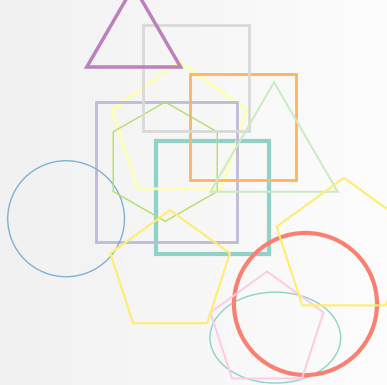[{"shape": "square", "thickness": 3, "radius": 0.73, "center": [0.549, 0.487]}, {"shape": "oval", "thickness": 1, "radius": 0.84, "center": [0.71, 0.123]}, {"shape": "pentagon", "thickness": 2, "radius": 0.91, "center": [0.463, 0.657]}, {"shape": "square", "thickness": 2, "radius": 0.91, "center": [0.429, 0.553]}, {"shape": "circle", "thickness": 3, "radius": 0.92, "center": [0.788, 0.21]}, {"shape": "circle", "thickness": 1, "radius": 0.75, "center": [0.171, 0.432]}, {"shape": "square", "thickness": 2, "radius": 0.68, "center": [0.627, 0.67]}, {"shape": "hexagon", "thickness": 1, "radius": 0.78, "center": [0.426, 0.58]}, {"shape": "pentagon", "thickness": 1.5, "radius": 0.77, "center": [0.689, 0.141]}, {"shape": "square", "thickness": 2, "radius": 0.69, "center": [0.507, 0.797]}, {"shape": "triangle", "thickness": 2.5, "radius": 0.7, "center": [0.345, 0.896]}, {"shape": "triangle", "thickness": 1.5, "radius": 0.95, "center": [0.707, 0.597]}, {"shape": "pentagon", "thickness": 1.5, "radius": 0.92, "center": [0.888, 0.355]}, {"shape": "pentagon", "thickness": 1.5, "radius": 0.81, "center": [0.439, 0.292]}]